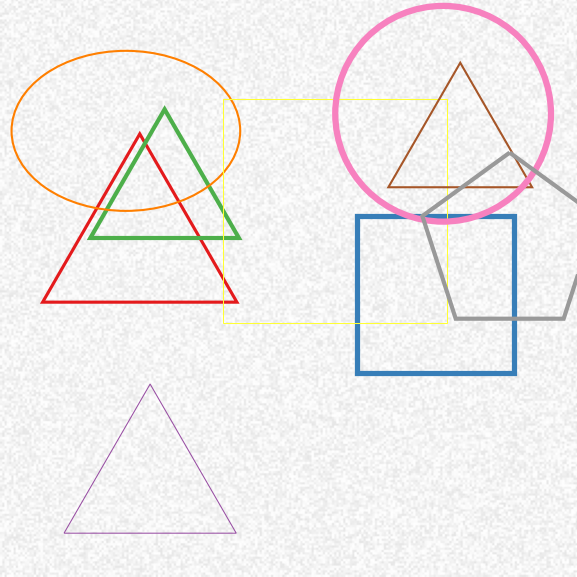[{"shape": "triangle", "thickness": 1.5, "radius": 0.97, "center": [0.242, 0.573]}, {"shape": "square", "thickness": 2.5, "radius": 0.68, "center": [0.754, 0.49]}, {"shape": "triangle", "thickness": 2, "radius": 0.74, "center": [0.285, 0.661]}, {"shape": "triangle", "thickness": 0.5, "radius": 0.86, "center": [0.26, 0.162]}, {"shape": "oval", "thickness": 1, "radius": 0.99, "center": [0.218, 0.773]}, {"shape": "square", "thickness": 0.5, "radius": 0.97, "center": [0.581, 0.633]}, {"shape": "triangle", "thickness": 1, "radius": 0.72, "center": [0.797, 0.747]}, {"shape": "circle", "thickness": 3, "radius": 0.93, "center": [0.767, 0.802]}, {"shape": "pentagon", "thickness": 2, "radius": 0.79, "center": [0.883, 0.576]}]